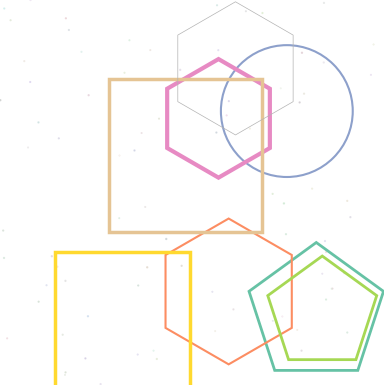[{"shape": "pentagon", "thickness": 2, "radius": 0.92, "center": [0.821, 0.186]}, {"shape": "hexagon", "thickness": 1.5, "radius": 0.95, "center": [0.594, 0.243]}, {"shape": "circle", "thickness": 1.5, "radius": 0.86, "center": [0.745, 0.711]}, {"shape": "hexagon", "thickness": 3, "radius": 0.77, "center": [0.568, 0.693]}, {"shape": "pentagon", "thickness": 2, "radius": 0.74, "center": [0.837, 0.186]}, {"shape": "square", "thickness": 2.5, "radius": 0.87, "center": [0.318, 0.17]}, {"shape": "square", "thickness": 2.5, "radius": 0.99, "center": [0.481, 0.596]}, {"shape": "hexagon", "thickness": 0.5, "radius": 0.86, "center": [0.612, 0.822]}]